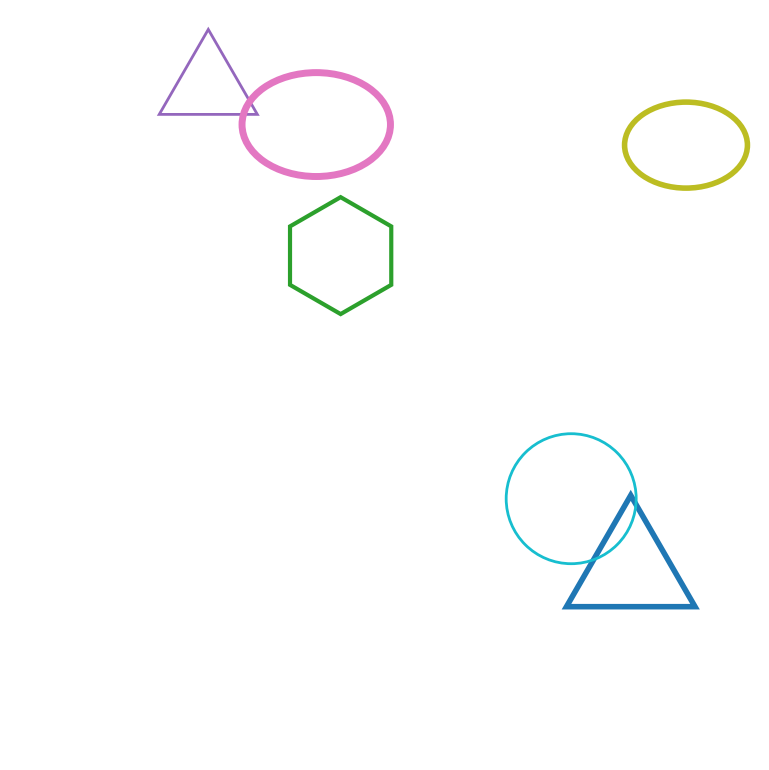[{"shape": "triangle", "thickness": 2, "radius": 0.48, "center": [0.819, 0.26]}, {"shape": "hexagon", "thickness": 1.5, "radius": 0.38, "center": [0.442, 0.668]}, {"shape": "triangle", "thickness": 1, "radius": 0.37, "center": [0.271, 0.888]}, {"shape": "oval", "thickness": 2.5, "radius": 0.48, "center": [0.411, 0.838]}, {"shape": "oval", "thickness": 2, "radius": 0.4, "center": [0.891, 0.812]}, {"shape": "circle", "thickness": 1, "radius": 0.42, "center": [0.742, 0.352]}]